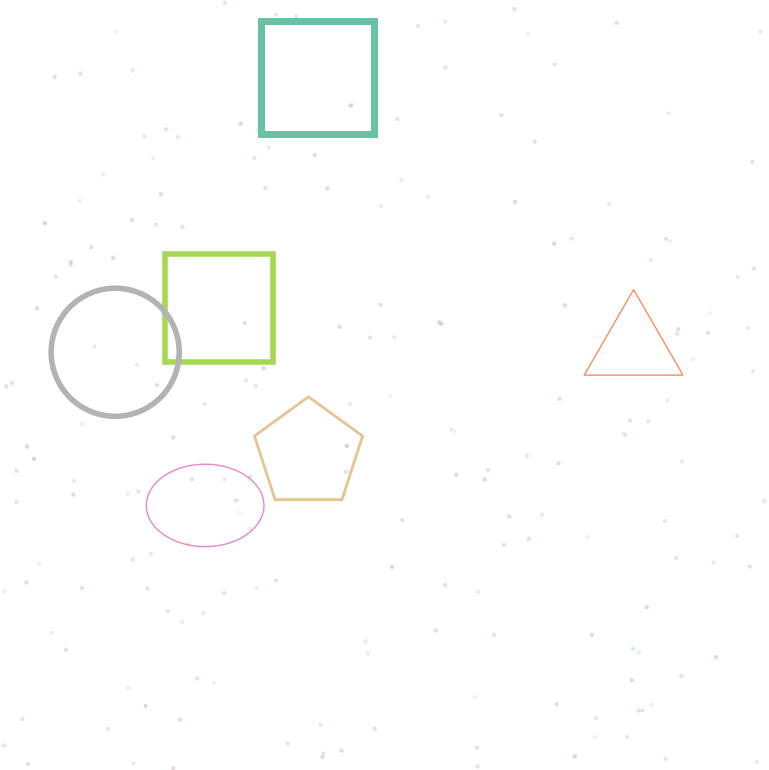[{"shape": "square", "thickness": 2.5, "radius": 0.37, "center": [0.413, 0.899]}, {"shape": "triangle", "thickness": 0.5, "radius": 0.37, "center": [0.823, 0.55]}, {"shape": "oval", "thickness": 0.5, "radius": 0.38, "center": [0.266, 0.344]}, {"shape": "square", "thickness": 2, "radius": 0.35, "center": [0.285, 0.6]}, {"shape": "pentagon", "thickness": 1, "radius": 0.37, "center": [0.401, 0.411]}, {"shape": "circle", "thickness": 2, "radius": 0.42, "center": [0.15, 0.543]}]